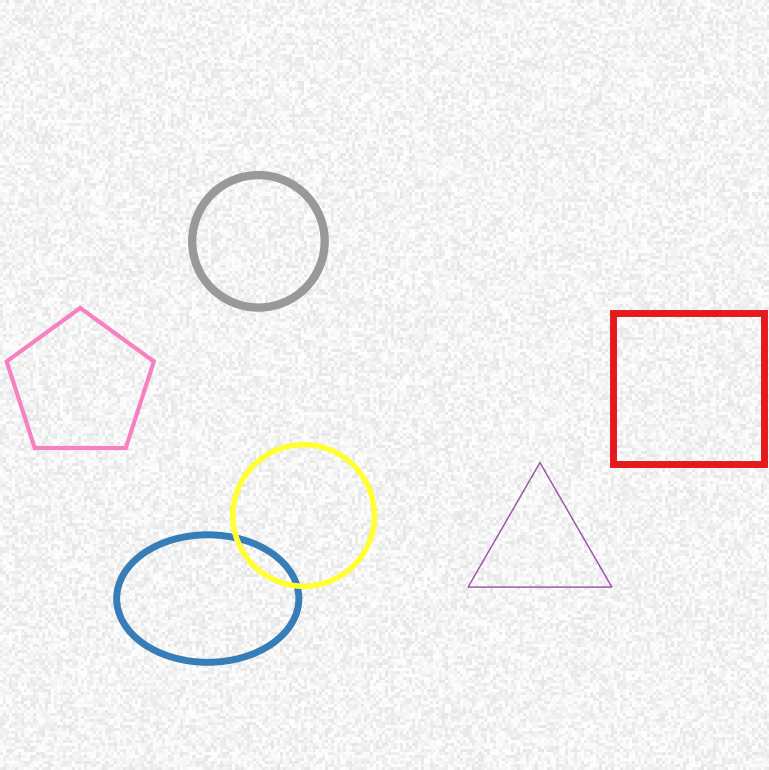[{"shape": "square", "thickness": 2.5, "radius": 0.49, "center": [0.894, 0.495]}, {"shape": "oval", "thickness": 2.5, "radius": 0.59, "center": [0.27, 0.223]}, {"shape": "triangle", "thickness": 0.5, "radius": 0.54, "center": [0.701, 0.291]}, {"shape": "circle", "thickness": 2, "radius": 0.46, "center": [0.394, 0.331]}, {"shape": "pentagon", "thickness": 1.5, "radius": 0.5, "center": [0.104, 0.499]}, {"shape": "circle", "thickness": 3, "radius": 0.43, "center": [0.336, 0.687]}]